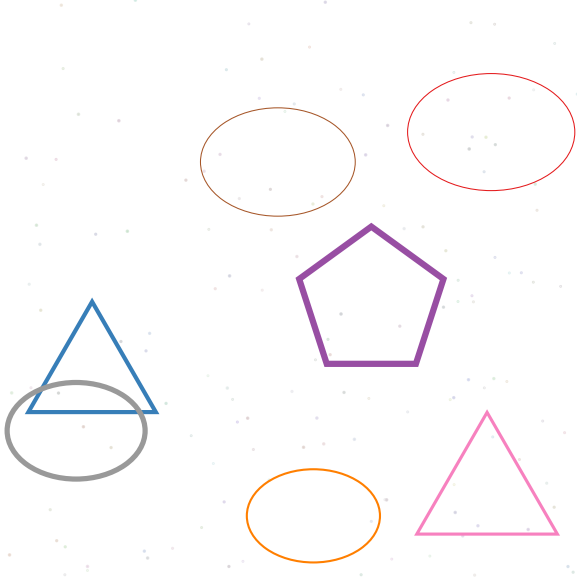[{"shape": "oval", "thickness": 0.5, "radius": 0.72, "center": [0.851, 0.77]}, {"shape": "triangle", "thickness": 2, "radius": 0.64, "center": [0.159, 0.349]}, {"shape": "pentagon", "thickness": 3, "radius": 0.66, "center": [0.643, 0.475]}, {"shape": "oval", "thickness": 1, "radius": 0.58, "center": [0.543, 0.106]}, {"shape": "oval", "thickness": 0.5, "radius": 0.67, "center": [0.481, 0.719]}, {"shape": "triangle", "thickness": 1.5, "radius": 0.7, "center": [0.843, 0.145]}, {"shape": "oval", "thickness": 2.5, "radius": 0.6, "center": [0.132, 0.253]}]